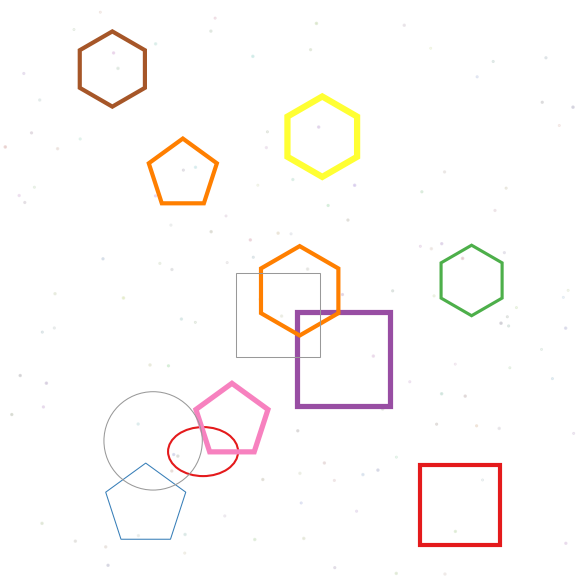[{"shape": "square", "thickness": 2, "radius": 0.35, "center": [0.797, 0.124]}, {"shape": "oval", "thickness": 1, "radius": 0.3, "center": [0.352, 0.217]}, {"shape": "pentagon", "thickness": 0.5, "radius": 0.36, "center": [0.252, 0.124]}, {"shape": "hexagon", "thickness": 1.5, "radius": 0.31, "center": [0.817, 0.513]}, {"shape": "square", "thickness": 2.5, "radius": 0.41, "center": [0.595, 0.377]}, {"shape": "pentagon", "thickness": 2, "radius": 0.31, "center": [0.317, 0.697]}, {"shape": "hexagon", "thickness": 2, "radius": 0.39, "center": [0.519, 0.496]}, {"shape": "hexagon", "thickness": 3, "radius": 0.35, "center": [0.558, 0.762]}, {"shape": "hexagon", "thickness": 2, "radius": 0.33, "center": [0.195, 0.88]}, {"shape": "pentagon", "thickness": 2.5, "radius": 0.33, "center": [0.402, 0.27]}, {"shape": "circle", "thickness": 0.5, "radius": 0.43, "center": [0.265, 0.236]}, {"shape": "square", "thickness": 0.5, "radius": 0.36, "center": [0.481, 0.454]}]